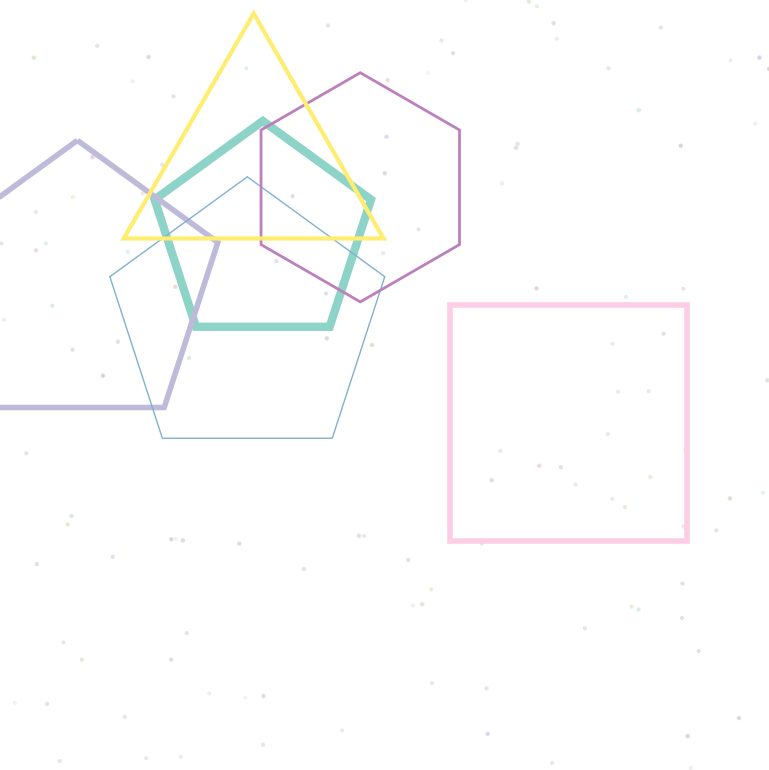[{"shape": "pentagon", "thickness": 3, "radius": 0.74, "center": [0.341, 0.695]}, {"shape": "pentagon", "thickness": 2, "radius": 0.96, "center": [0.101, 0.626]}, {"shape": "pentagon", "thickness": 0.5, "radius": 0.94, "center": [0.321, 0.583]}, {"shape": "square", "thickness": 2, "radius": 0.77, "center": [0.738, 0.451]}, {"shape": "hexagon", "thickness": 1, "radius": 0.74, "center": [0.468, 0.757]}, {"shape": "triangle", "thickness": 1.5, "radius": 0.97, "center": [0.329, 0.788]}]